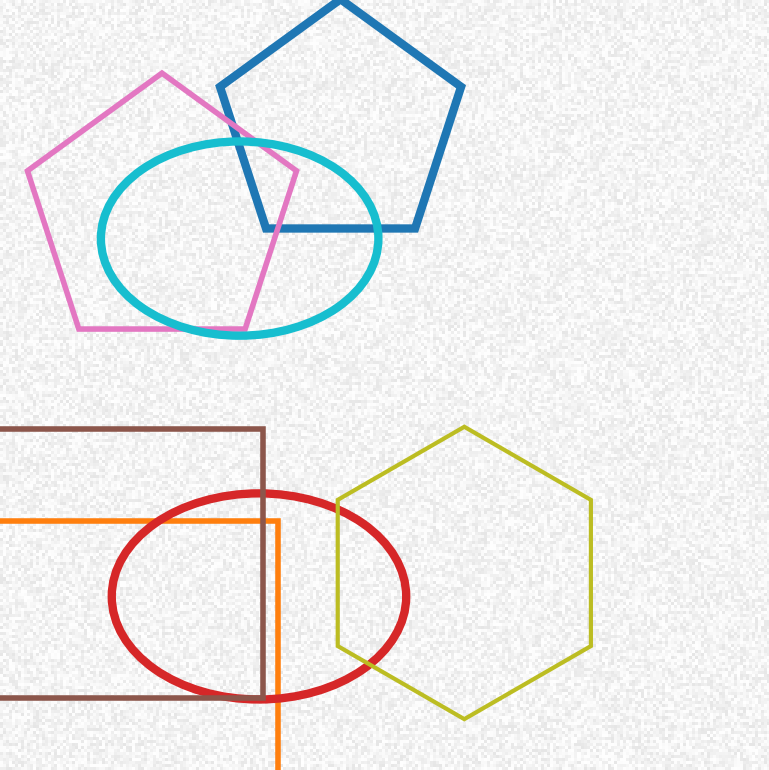[{"shape": "pentagon", "thickness": 3, "radius": 0.82, "center": [0.442, 0.836]}, {"shape": "square", "thickness": 2, "radius": 0.96, "center": [0.17, 0.132]}, {"shape": "oval", "thickness": 3, "radius": 0.96, "center": [0.336, 0.225]}, {"shape": "square", "thickness": 2, "radius": 0.87, "center": [0.167, 0.269]}, {"shape": "pentagon", "thickness": 2, "radius": 0.92, "center": [0.21, 0.721]}, {"shape": "hexagon", "thickness": 1.5, "radius": 0.95, "center": [0.603, 0.256]}, {"shape": "oval", "thickness": 3, "radius": 0.9, "center": [0.311, 0.69]}]